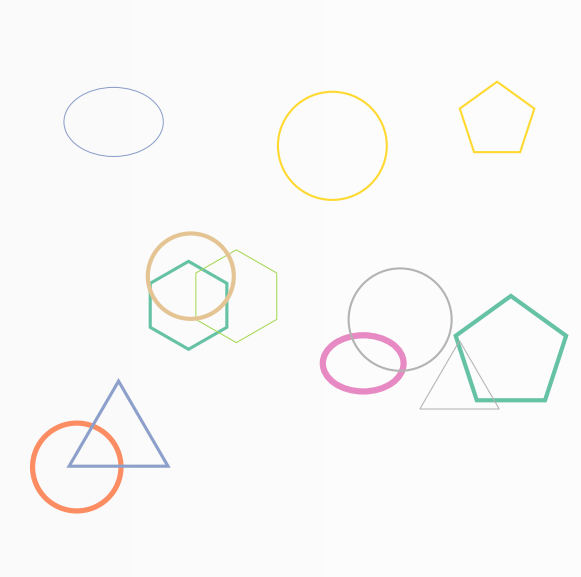[{"shape": "hexagon", "thickness": 1.5, "radius": 0.38, "center": [0.324, 0.47]}, {"shape": "pentagon", "thickness": 2, "radius": 0.5, "center": [0.879, 0.387]}, {"shape": "circle", "thickness": 2.5, "radius": 0.38, "center": [0.132, 0.19]}, {"shape": "triangle", "thickness": 1.5, "radius": 0.49, "center": [0.204, 0.241]}, {"shape": "oval", "thickness": 0.5, "radius": 0.43, "center": [0.195, 0.788]}, {"shape": "oval", "thickness": 3, "radius": 0.35, "center": [0.625, 0.37]}, {"shape": "hexagon", "thickness": 0.5, "radius": 0.4, "center": [0.407, 0.486]}, {"shape": "pentagon", "thickness": 1, "radius": 0.34, "center": [0.855, 0.79]}, {"shape": "circle", "thickness": 1, "radius": 0.47, "center": [0.572, 0.747]}, {"shape": "circle", "thickness": 2, "radius": 0.37, "center": [0.328, 0.521]}, {"shape": "triangle", "thickness": 0.5, "radius": 0.39, "center": [0.791, 0.33]}, {"shape": "circle", "thickness": 1, "radius": 0.44, "center": [0.688, 0.446]}]